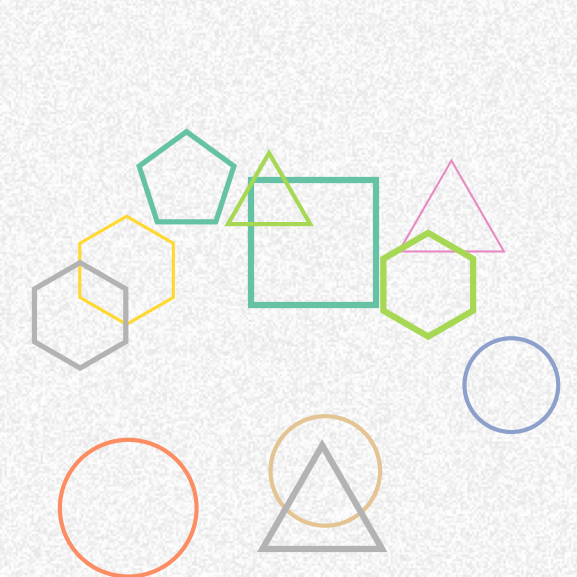[{"shape": "square", "thickness": 3, "radius": 0.54, "center": [0.543, 0.58]}, {"shape": "pentagon", "thickness": 2.5, "radius": 0.43, "center": [0.323, 0.685]}, {"shape": "circle", "thickness": 2, "radius": 0.59, "center": [0.222, 0.119]}, {"shape": "circle", "thickness": 2, "radius": 0.41, "center": [0.885, 0.332]}, {"shape": "triangle", "thickness": 1, "radius": 0.52, "center": [0.782, 0.616]}, {"shape": "triangle", "thickness": 2, "radius": 0.41, "center": [0.466, 0.652]}, {"shape": "hexagon", "thickness": 3, "radius": 0.45, "center": [0.742, 0.506]}, {"shape": "hexagon", "thickness": 1.5, "radius": 0.47, "center": [0.219, 0.531]}, {"shape": "circle", "thickness": 2, "radius": 0.47, "center": [0.563, 0.184]}, {"shape": "triangle", "thickness": 3, "radius": 0.6, "center": [0.558, 0.108]}, {"shape": "hexagon", "thickness": 2.5, "radius": 0.46, "center": [0.139, 0.453]}]